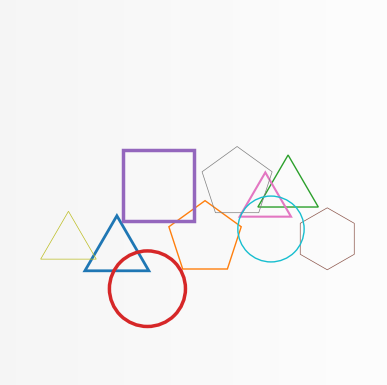[{"shape": "triangle", "thickness": 2, "radius": 0.48, "center": [0.302, 0.344]}, {"shape": "pentagon", "thickness": 1, "radius": 0.49, "center": [0.529, 0.381]}, {"shape": "triangle", "thickness": 1, "radius": 0.45, "center": [0.743, 0.507]}, {"shape": "circle", "thickness": 2.5, "radius": 0.49, "center": [0.38, 0.25]}, {"shape": "square", "thickness": 2.5, "radius": 0.46, "center": [0.41, 0.518]}, {"shape": "hexagon", "thickness": 0.5, "radius": 0.4, "center": [0.845, 0.38]}, {"shape": "triangle", "thickness": 1.5, "radius": 0.38, "center": [0.685, 0.476]}, {"shape": "pentagon", "thickness": 0.5, "radius": 0.48, "center": [0.612, 0.524]}, {"shape": "triangle", "thickness": 0.5, "radius": 0.41, "center": [0.177, 0.368]}, {"shape": "circle", "thickness": 1, "radius": 0.43, "center": [0.699, 0.405]}]